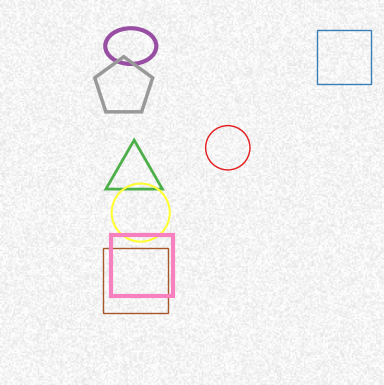[{"shape": "circle", "thickness": 1, "radius": 0.29, "center": [0.592, 0.616]}, {"shape": "square", "thickness": 1, "radius": 0.35, "center": [0.893, 0.852]}, {"shape": "triangle", "thickness": 2, "radius": 0.42, "center": [0.348, 0.551]}, {"shape": "oval", "thickness": 3, "radius": 0.33, "center": [0.34, 0.88]}, {"shape": "circle", "thickness": 1.5, "radius": 0.38, "center": [0.366, 0.448]}, {"shape": "square", "thickness": 1, "radius": 0.42, "center": [0.353, 0.271]}, {"shape": "square", "thickness": 3, "radius": 0.4, "center": [0.369, 0.31]}, {"shape": "pentagon", "thickness": 2.5, "radius": 0.4, "center": [0.321, 0.774]}]